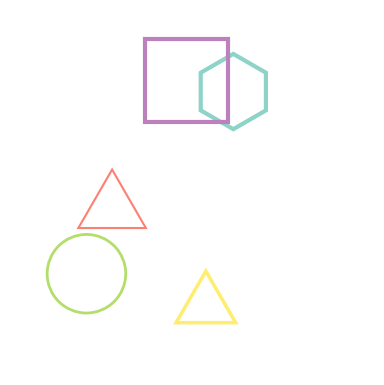[{"shape": "hexagon", "thickness": 3, "radius": 0.49, "center": [0.606, 0.762]}, {"shape": "triangle", "thickness": 1.5, "radius": 0.51, "center": [0.291, 0.458]}, {"shape": "circle", "thickness": 2, "radius": 0.51, "center": [0.225, 0.289]}, {"shape": "square", "thickness": 3, "radius": 0.54, "center": [0.485, 0.791]}, {"shape": "triangle", "thickness": 2.5, "radius": 0.45, "center": [0.535, 0.207]}]